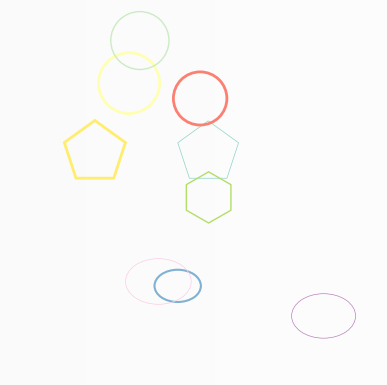[{"shape": "pentagon", "thickness": 0.5, "radius": 0.41, "center": [0.537, 0.604]}, {"shape": "circle", "thickness": 2, "radius": 0.39, "center": [0.333, 0.784]}, {"shape": "circle", "thickness": 2, "radius": 0.35, "center": [0.516, 0.744]}, {"shape": "oval", "thickness": 1.5, "radius": 0.3, "center": [0.459, 0.257]}, {"shape": "hexagon", "thickness": 1, "radius": 0.33, "center": [0.538, 0.487]}, {"shape": "oval", "thickness": 0.5, "radius": 0.42, "center": [0.409, 0.269]}, {"shape": "oval", "thickness": 0.5, "radius": 0.41, "center": [0.835, 0.179]}, {"shape": "circle", "thickness": 1, "radius": 0.38, "center": [0.361, 0.895]}, {"shape": "pentagon", "thickness": 2, "radius": 0.41, "center": [0.245, 0.604]}]